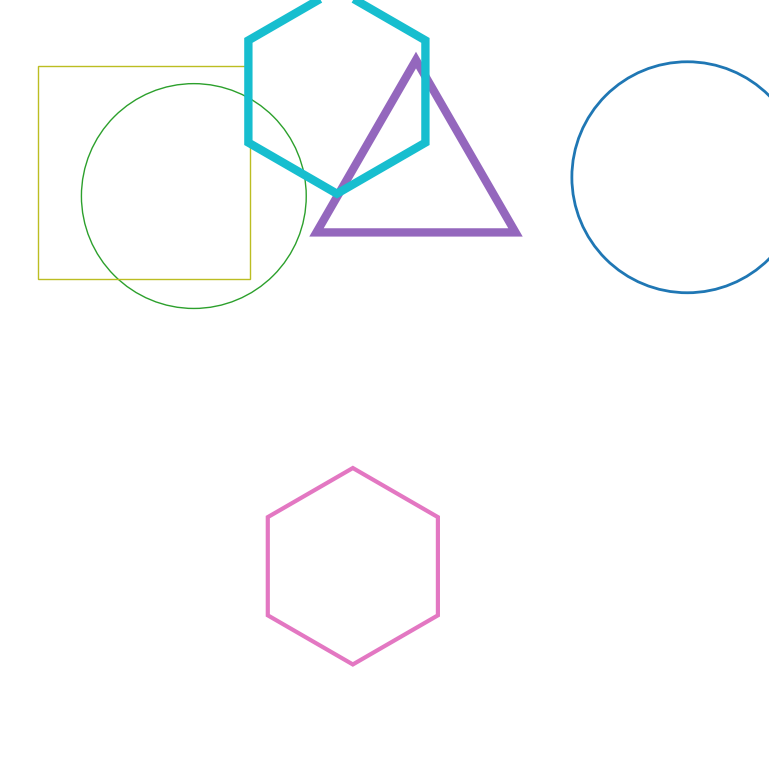[{"shape": "circle", "thickness": 1, "radius": 0.75, "center": [0.893, 0.77]}, {"shape": "circle", "thickness": 0.5, "radius": 0.73, "center": [0.252, 0.745]}, {"shape": "triangle", "thickness": 3, "radius": 0.75, "center": [0.54, 0.773]}, {"shape": "hexagon", "thickness": 1.5, "radius": 0.64, "center": [0.458, 0.265]}, {"shape": "square", "thickness": 0.5, "radius": 0.69, "center": [0.187, 0.776]}, {"shape": "hexagon", "thickness": 3, "radius": 0.66, "center": [0.438, 0.881]}]